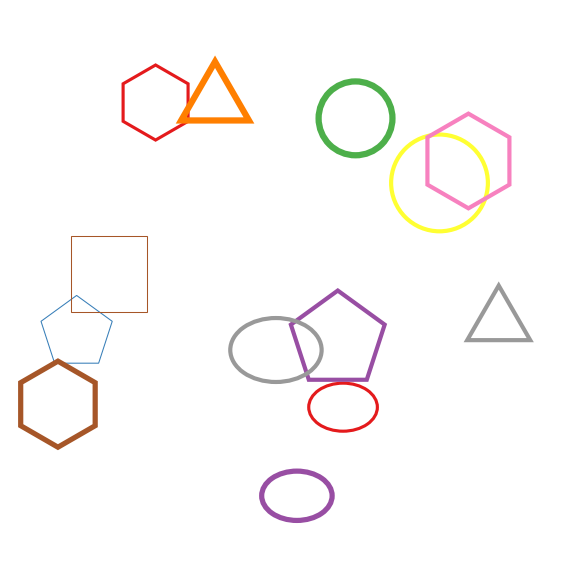[{"shape": "oval", "thickness": 1.5, "radius": 0.3, "center": [0.594, 0.294]}, {"shape": "hexagon", "thickness": 1.5, "radius": 0.32, "center": [0.269, 0.822]}, {"shape": "pentagon", "thickness": 0.5, "radius": 0.32, "center": [0.133, 0.423]}, {"shape": "circle", "thickness": 3, "radius": 0.32, "center": [0.616, 0.794]}, {"shape": "oval", "thickness": 2.5, "radius": 0.3, "center": [0.514, 0.141]}, {"shape": "pentagon", "thickness": 2, "radius": 0.43, "center": [0.585, 0.411]}, {"shape": "triangle", "thickness": 3, "radius": 0.34, "center": [0.372, 0.824]}, {"shape": "circle", "thickness": 2, "radius": 0.42, "center": [0.761, 0.682]}, {"shape": "hexagon", "thickness": 2.5, "radius": 0.37, "center": [0.1, 0.299]}, {"shape": "square", "thickness": 0.5, "radius": 0.33, "center": [0.188, 0.525]}, {"shape": "hexagon", "thickness": 2, "radius": 0.41, "center": [0.811, 0.72]}, {"shape": "triangle", "thickness": 2, "radius": 0.31, "center": [0.864, 0.442]}, {"shape": "oval", "thickness": 2, "radius": 0.4, "center": [0.478, 0.393]}]